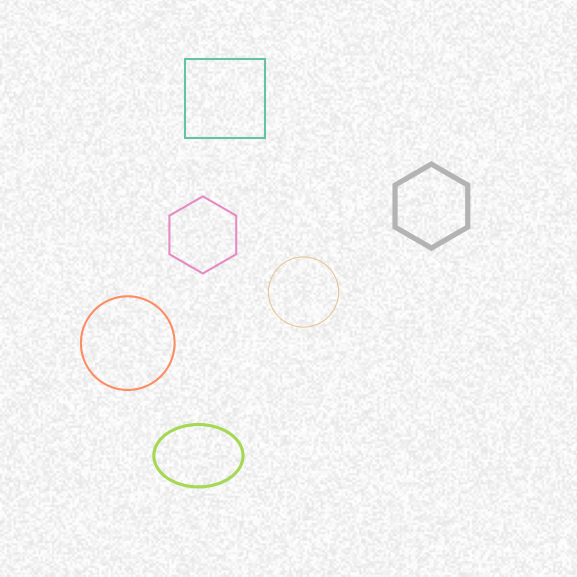[{"shape": "square", "thickness": 1, "radius": 0.34, "center": [0.39, 0.829]}, {"shape": "circle", "thickness": 1, "radius": 0.41, "center": [0.221, 0.405]}, {"shape": "hexagon", "thickness": 1, "radius": 0.33, "center": [0.351, 0.592]}, {"shape": "oval", "thickness": 1.5, "radius": 0.39, "center": [0.344, 0.21]}, {"shape": "circle", "thickness": 0.5, "radius": 0.3, "center": [0.526, 0.493]}, {"shape": "hexagon", "thickness": 2.5, "radius": 0.36, "center": [0.747, 0.642]}]